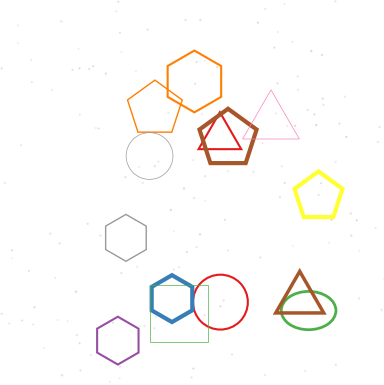[{"shape": "circle", "thickness": 1.5, "radius": 0.36, "center": [0.572, 0.215]}, {"shape": "triangle", "thickness": 1.5, "radius": 0.32, "center": [0.571, 0.645]}, {"shape": "hexagon", "thickness": 3, "radius": 0.3, "center": [0.447, 0.224]}, {"shape": "square", "thickness": 0.5, "radius": 0.37, "center": [0.465, 0.186]}, {"shape": "oval", "thickness": 2, "radius": 0.36, "center": [0.802, 0.193]}, {"shape": "hexagon", "thickness": 1.5, "radius": 0.31, "center": [0.306, 0.115]}, {"shape": "pentagon", "thickness": 1, "radius": 0.37, "center": [0.402, 0.717]}, {"shape": "hexagon", "thickness": 1.5, "radius": 0.4, "center": [0.505, 0.788]}, {"shape": "pentagon", "thickness": 3, "radius": 0.33, "center": [0.827, 0.489]}, {"shape": "triangle", "thickness": 2.5, "radius": 0.36, "center": [0.779, 0.223]}, {"shape": "pentagon", "thickness": 3, "radius": 0.39, "center": [0.592, 0.639]}, {"shape": "triangle", "thickness": 0.5, "radius": 0.43, "center": [0.704, 0.681]}, {"shape": "circle", "thickness": 0.5, "radius": 0.3, "center": [0.388, 0.595]}, {"shape": "hexagon", "thickness": 1, "radius": 0.3, "center": [0.327, 0.382]}]